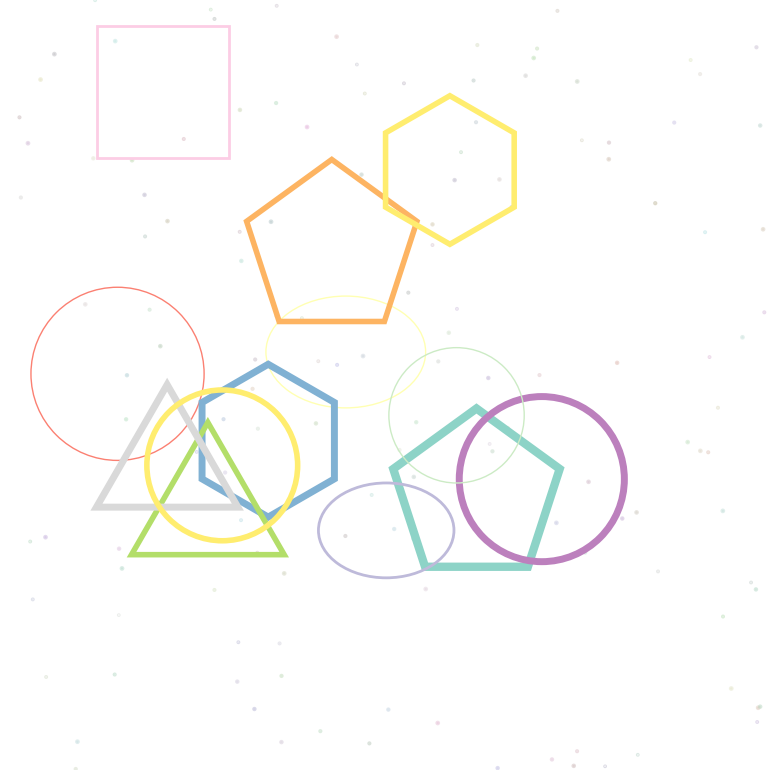[{"shape": "pentagon", "thickness": 3, "radius": 0.57, "center": [0.619, 0.356]}, {"shape": "oval", "thickness": 0.5, "radius": 0.52, "center": [0.449, 0.543]}, {"shape": "oval", "thickness": 1, "radius": 0.44, "center": [0.502, 0.311]}, {"shape": "circle", "thickness": 0.5, "radius": 0.56, "center": [0.153, 0.515]}, {"shape": "hexagon", "thickness": 2.5, "radius": 0.5, "center": [0.348, 0.428]}, {"shape": "pentagon", "thickness": 2, "radius": 0.58, "center": [0.431, 0.677]}, {"shape": "triangle", "thickness": 2, "radius": 0.57, "center": [0.27, 0.337]}, {"shape": "square", "thickness": 1, "radius": 0.43, "center": [0.211, 0.88]}, {"shape": "triangle", "thickness": 2.5, "radius": 0.53, "center": [0.217, 0.394]}, {"shape": "circle", "thickness": 2.5, "radius": 0.54, "center": [0.704, 0.378]}, {"shape": "circle", "thickness": 0.5, "radius": 0.44, "center": [0.593, 0.461]}, {"shape": "hexagon", "thickness": 2, "radius": 0.48, "center": [0.584, 0.779]}, {"shape": "circle", "thickness": 2, "radius": 0.49, "center": [0.289, 0.396]}]